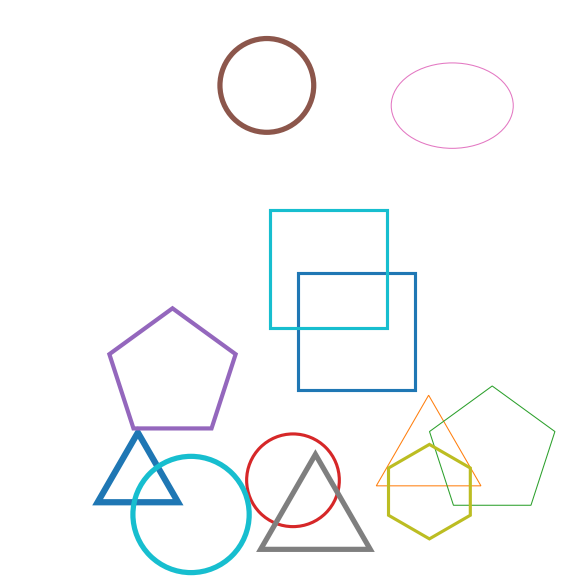[{"shape": "square", "thickness": 1.5, "radius": 0.51, "center": [0.617, 0.425]}, {"shape": "triangle", "thickness": 3, "radius": 0.4, "center": [0.239, 0.17]}, {"shape": "triangle", "thickness": 0.5, "radius": 0.52, "center": [0.742, 0.21]}, {"shape": "pentagon", "thickness": 0.5, "radius": 0.57, "center": [0.852, 0.217]}, {"shape": "circle", "thickness": 1.5, "radius": 0.4, "center": [0.507, 0.167]}, {"shape": "pentagon", "thickness": 2, "radius": 0.57, "center": [0.299, 0.35]}, {"shape": "circle", "thickness": 2.5, "radius": 0.41, "center": [0.462, 0.851]}, {"shape": "oval", "thickness": 0.5, "radius": 0.53, "center": [0.783, 0.816]}, {"shape": "triangle", "thickness": 2.5, "radius": 0.55, "center": [0.546, 0.103]}, {"shape": "hexagon", "thickness": 1.5, "radius": 0.41, "center": [0.744, 0.148]}, {"shape": "circle", "thickness": 2.5, "radius": 0.5, "center": [0.331, 0.108]}, {"shape": "square", "thickness": 1.5, "radius": 0.51, "center": [0.569, 0.533]}]